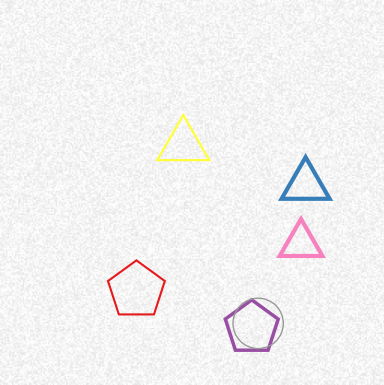[{"shape": "pentagon", "thickness": 1.5, "radius": 0.39, "center": [0.354, 0.246]}, {"shape": "triangle", "thickness": 3, "radius": 0.36, "center": [0.794, 0.52]}, {"shape": "pentagon", "thickness": 2.5, "radius": 0.36, "center": [0.654, 0.149]}, {"shape": "triangle", "thickness": 1.5, "radius": 0.39, "center": [0.476, 0.623]}, {"shape": "triangle", "thickness": 3, "radius": 0.32, "center": [0.782, 0.367]}, {"shape": "circle", "thickness": 1, "radius": 0.33, "center": [0.671, 0.16]}]